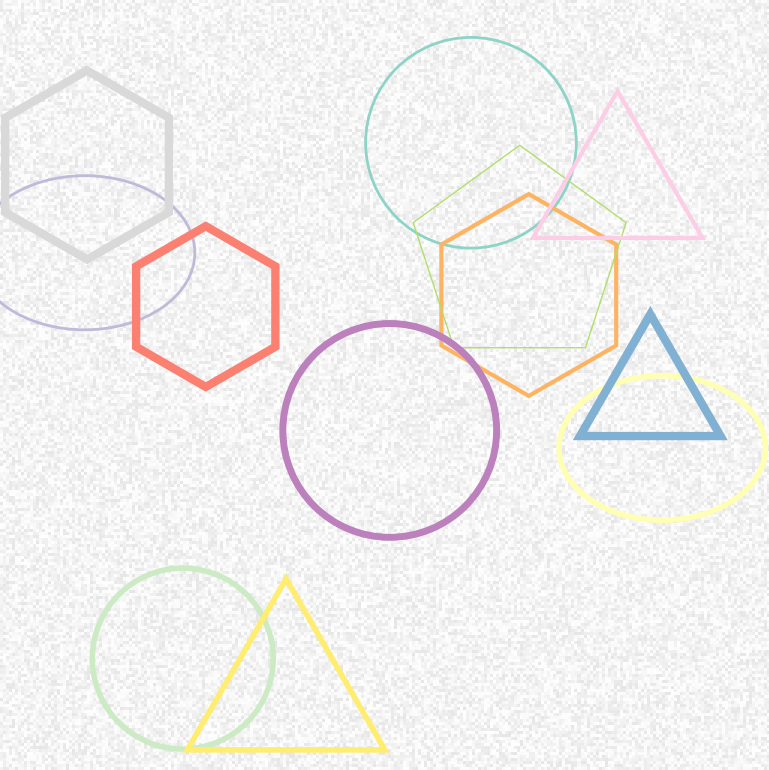[{"shape": "circle", "thickness": 1, "radius": 0.68, "center": [0.612, 0.815]}, {"shape": "oval", "thickness": 2, "radius": 0.67, "center": [0.86, 0.418]}, {"shape": "oval", "thickness": 1, "radius": 0.71, "center": [0.11, 0.672]}, {"shape": "hexagon", "thickness": 3, "radius": 0.52, "center": [0.267, 0.602]}, {"shape": "triangle", "thickness": 3, "radius": 0.53, "center": [0.845, 0.486]}, {"shape": "hexagon", "thickness": 1.5, "radius": 0.66, "center": [0.687, 0.617]}, {"shape": "pentagon", "thickness": 0.5, "radius": 0.73, "center": [0.675, 0.666]}, {"shape": "triangle", "thickness": 1.5, "radius": 0.64, "center": [0.802, 0.755]}, {"shape": "hexagon", "thickness": 3, "radius": 0.61, "center": [0.113, 0.786]}, {"shape": "circle", "thickness": 2.5, "radius": 0.69, "center": [0.506, 0.441]}, {"shape": "circle", "thickness": 2, "radius": 0.59, "center": [0.237, 0.145]}, {"shape": "triangle", "thickness": 2, "radius": 0.74, "center": [0.372, 0.1]}]